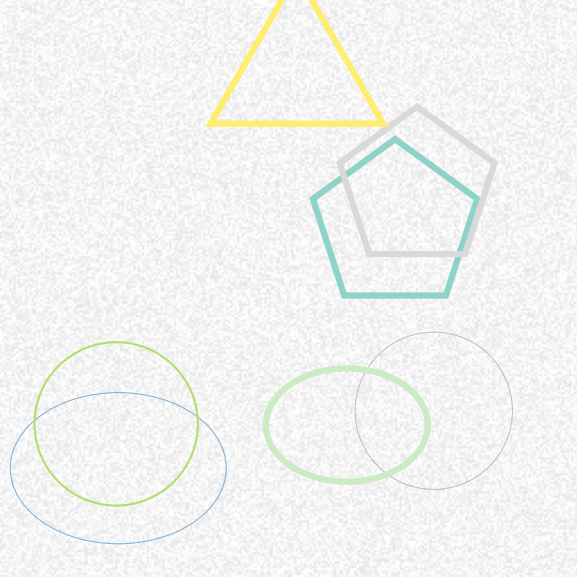[{"shape": "pentagon", "thickness": 3, "radius": 0.75, "center": [0.684, 0.608]}, {"shape": "circle", "thickness": 0.5, "radius": 0.68, "center": [0.751, 0.288]}, {"shape": "oval", "thickness": 0.5, "radius": 0.93, "center": [0.205, 0.188]}, {"shape": "circle", "thickness": 1, "radius": 0.71, "center": [0.201, 0.265]}, {"shape": "pentagon", "thickness": 3, "radius": 0.71, "center": [0.722, 0.673]}, {"shape": "oval", "thickness": 3, "radius": 0.7, "center": [0.601, 0.263]}, {"shape": "triangle", "thickness": 3, "radius": 0.86, "center": [0.514, 0.871]}]